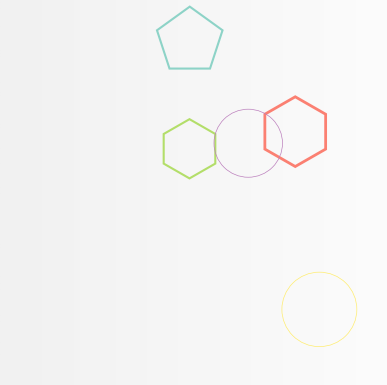[{"shape": "pentagon", "thickness": 1.5, "radius": 0.44, "center": [0.49, 0.894]}, {"shape": "hexagon", "thickness": 2, "radius": 0.45, "center": [0.762, 0.658]}, {"shape": "hexagon", "thickness": 1.5, "radius": 0.38, "center": [0.489, 0.614]}, {"shape": "circle", "thickness": 0.5, "radius": 0.44, "center": [0.641, 0.628]}, {"shape": "circle", "thickness": 0.5, "radius": 0.48, "center": [0.824, 0.196]}]